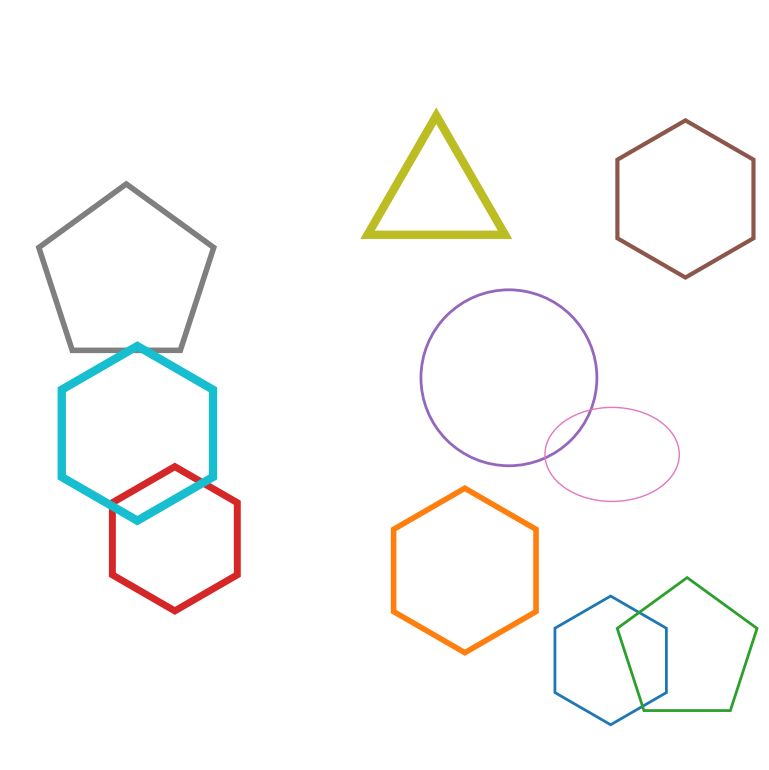[{"shape": "hexagon", "thickness": 1, "radius": 0.42, "center": [0.793, 0.142]}, {"shape": "hexagon", "thickness": 2, "radius": 0.53, "center": [0.604, 0.259]}, {"shape": "pentagon", "thickness": 1, "radius": 0.48, "center": [0.892, 0.154]}, {"shape": "hexagon", "thickness": 2.5, "radius": 0.47, "center": [0.227, 0.3]}, {"shape": "circle", "thickness": 1, "radius": 0.57, "center": [0.661, 0.509]}, {"shape": "hexagon", "thickness": 1.5, "radius": 0.51, "center": [0.89, 0.742]}, {"shape": "oval", "thickness": 0.5, "radius": 0.44, "center": [0.795, 0.41]}, {"shape": "pentagon", "thickness": 2, "radius": 0.6, "center": [0.164, 0.642]}, {"shape": "triangle", "thickness": 3, "radius": 0.52, "center": [0.567, 0.747]}, {"shape": "hexagon", "thickness": 3, "radius": 0.57, "center": [0.178, 0.437]}]